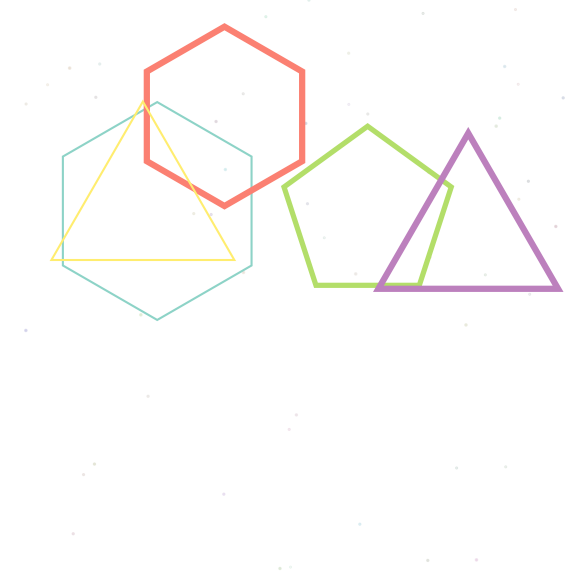[{"shape": "hexagon", "thickness": 1, "radius": 0.94, "center": [0.272, 0.634]}, {"shape": "hexagon", "thickness": 3, "radius": 0.78, "center": [0.389, 0.798]}, {"shape": "pentagon", "thickness": 2.5, "radius": 0.76, "center": [0.637, 0.628]}, {"shape": "triangle", "thickness": 3, "radius": 0.9, "center": [0.811, 0.589]}, {"shape": "triangle", "thickness": 1, "radius": 0.91, "center": [0.247, 0.64]}]